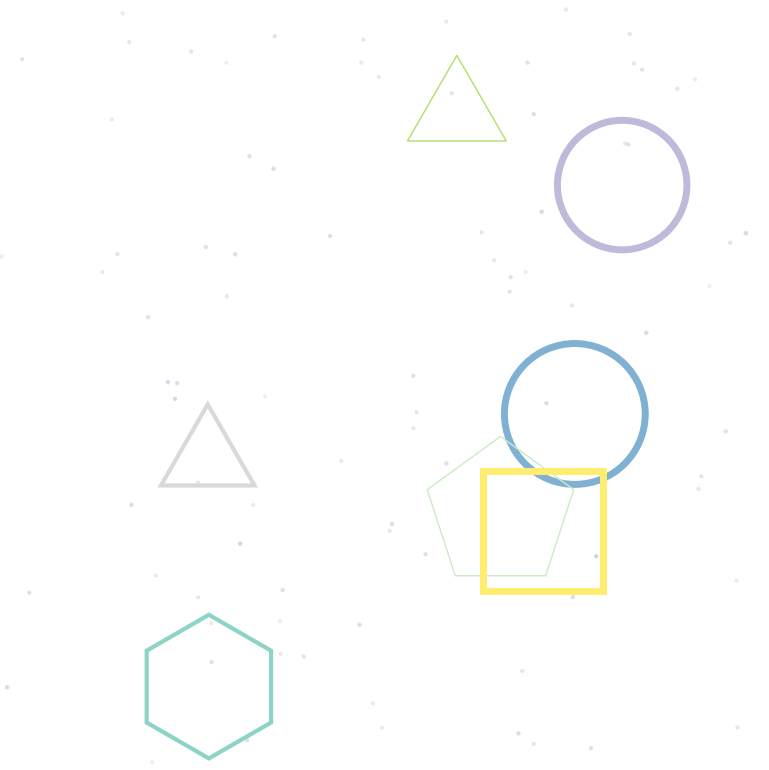[{"shape": "hexagon", "thickness": 1.5, "radius": 0.47, "center": [0.271, 0.108]}, {"shape": "circle", "thickness": 2.5, "radius": 0.42, "center": [0.808, 0.76]}, {"shape": "circle", "thickness": 2.5, "radius": 0.46, "center": [0.747, 0.462]}, {"shape": "triangle", "thickness": 0.5, "radius": 0.37, "center": [0.593, 0.854]}, {"shape": "triangle", "thickness": 1.5, "radius": 0.35, "center": [0.27, 0.405]}, {"shape": "pentagon", "thickness": 0.5, "radius": 0.5, "center": [0.65, 0.333]}, {"shape": "square", "thickness": 2.5, "radius": 0.39, "center": [0.705, 0.311]}]